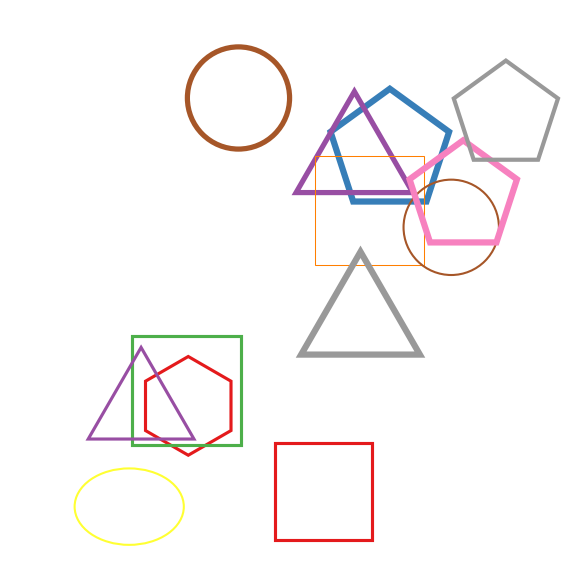[{"shape": "hexagon", "thickness": 1.5, "radius": 0.43, "center": [0.326, 0.296]}, {"shape": "square", "thickness": 1.5, "radius": 0.42, "center": [0.56, 0.148]}, {"shape": "pentagon", "thickness": 3, "radius": 0.54, "center": [0.675, 0.737]}, {"shape": "square", "thickness": 1.5, "radius": 0.47, "center": [0.322, 0.323]}, {"shape": "triangle", "thickness": 1.5, "radius": 0.53, "center": [0.244, 0.292]}, {"shape": "triangle", "thickness": 2.5, "radius": 0.58, "center": [0.614, 0.724]}, {"shape": "square", "thickness": 0.5, "radius": 0.47, "center": [0.64, 0.635]}, {"shape": "oval", "thickness": 1, "radius": 0.47, "center": [0.224, 0.122]}, {"shape": "circle", "thickness": 2.5, "radius": 0.44, "center": [0.413, 0.829]}, {"shape": "circle", "thickness": 1, "radius": 0.41, "center": [0.781, 0.605]}, {"shape": "pentagon", "thickness": 3, "radius": 0.49, "center": [0.802, 0.658]}, {"shape": "triangle", "thickness": 3, "radius": 0.59, "center": [0.624, 0.444]}, {"shape": "pentagon", "thickness": 2, "radius": 0.47, "center": [0.876, 0.799]}]